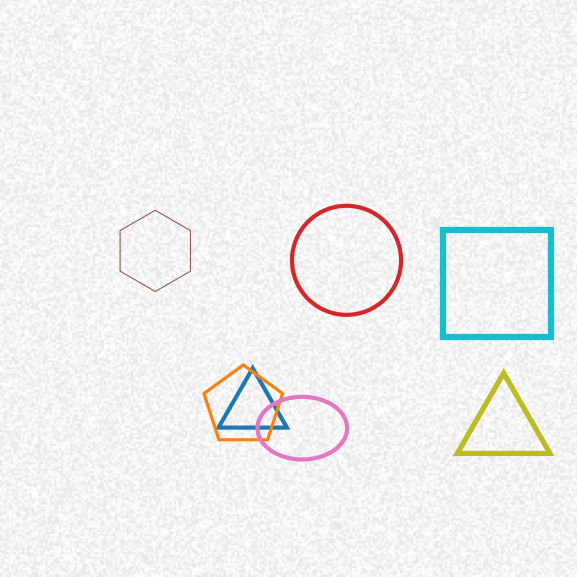[{"shape": "triangle", "thickness": 2, "radius": 0.34, "center": [0.438, 0.293]}, {"shape": "pentagon", "thickness": 1.5, "radius": 0.36, "center": [0.421, 0.296]}, {"shape": "circle", "thickness": 2, "radius": 0.47, "center": [0.6, 0.548]}, {"shape": "hexagon", "thickness": 0.5, "radius": 0.35, "center": [0.269, 0.565]}, {"shape": "oval", "thickness": 2, "radius": 0.39, "center": [0.523, 0.258]}, {"shape": "triangle", "thickness": 2.5, "radius": 0.46, "center": [0.872, 0.26]}, {"shape": "square", "thickness": 3, "radius": 0.47, "center": [0.861, 0.509]}]